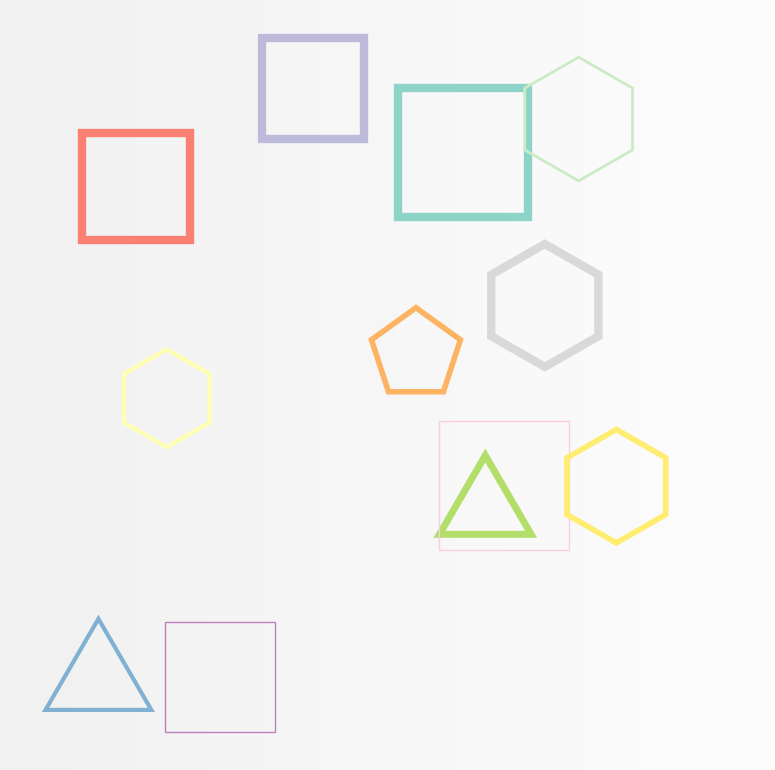[{"shape": "square", "thickness": 3, "radius": 0.42, "center": [0.597, 0.802]}, {"shape": "hexagon", "thickness": 1.5, "radius": 0.32, "center": [0.215, 0.483]}, {"shape": "square", "thickness": 3, "radius": 0.33, "center": [0.404, 0.885]}, {"shape": "square", "thickness": 3, "radius": 0.35, "center": [0.175, 0.758]}, {"shape": "triangle", "thickness": 1.5, "radius": 0.39, "center": [0.127, 0.117]}, {"shape": "pentagon", "thickness": 2, "radius": 0.3, "center": [0.537, 0.54]}, {"shape": "triangle", "thickness": 2.5, "radius": 0.34, "center": [0.626, 0.34]}, {"shape": "square", "thickness": 0.5, "radius": 0.42, "center": [0.65, 0.369]}, {"shape": "hexagon", "thickness": 3, "radius": 0.4, "center": [0.703, 0.603]}, {"shape": "square", "thickness": 0.5, "radius": 0.36, "center": [0.284, 0.12]}, {"shape": "hexagon", "thickness": 1, "radius": 0.4, "center": [0.747, 0.845]}, {"shape": "hexagon", "thickness": 2, "radius": 0.37, "center": [0.795, 0.369]}]